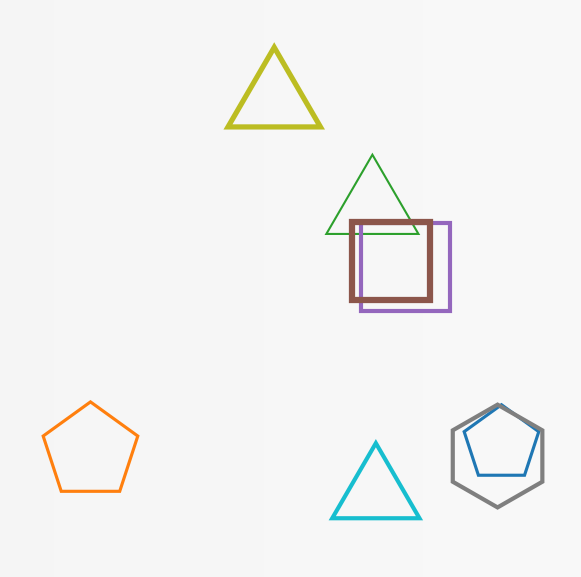[{"shape": "pentagon", "thickness": 1.5, "radius": 0.34, "center": [0.863, 0.231]}, {"shape": "pentagon", "thickness": 1.5, "radius": 0.43, "center": [0.156, 0.218]}, {"shape": "triangle", "thickness": 1, "radius": 0.46, "center": [0.641, 0.64]}, {"shape": "square", "thickness": 2, "radius": 0.38, "center": [0.698, 0.537]}, {"shape": "square", "thickness": 3, "radius": 0.34, "center": [0.672, 0.547]}, {"shape": "hexagon", "thickness": 2, "radius": 0.44, "center": [0.856, 0.209]}, {"shape": "triangle", "thickness": 2.5, "radius": 0.46, "center": [0.472, 0.825]}, {"shape": "triangle", "thickness": 2, "radius": 0.43, "center": [0.647, 0.145]}]